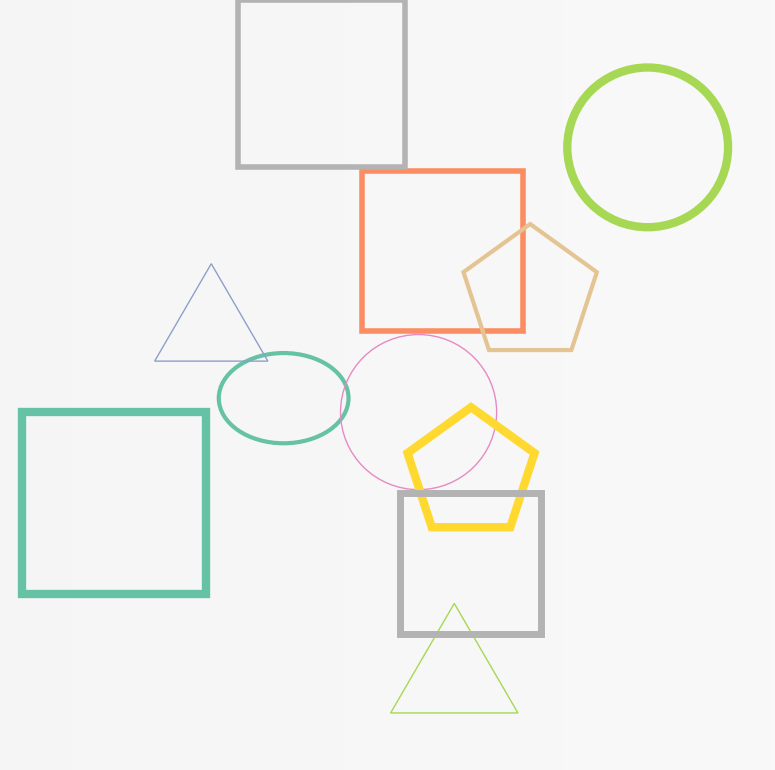[{"shape": "square", "thickness": 3, "radius": 0.59, "center": [0.147, 0.346]}, {"shape": "oval", "thickness": 1.5, "radius": 0.42, "center": [0.366, 0.483]}, {"shape": "square", "thickness": 2, "radius": 0.52, "center": [0.571, 0.674]}, {"shape": "triangle", "thickness": 0.5, "radius": 0.42, "center": [0.273, 0.573]}, {"shape": "circle", "thickness": 0.5, "radius": 0.5, "center": [0.54, 0.465]}, {"shape": "triangle", "thickness": 0.5, "radius": 0.47, "center": [0.586, 0.121]}, {"shape": "circle", "thickness": 3, "radius": 0.52, "center": [0.836, 0.809]}, {"shape": "pentagon", "thickness": 3, "radius": 0.43, "center": [0.608, 0.385]}, {"shape": "pentagon", "thickness": 1.5, "radius": 0.45, "center": [0.684, 0.619]}, {"shape": "square", "thickness": 2, "radius": 0.54, "center": [0.415, 0.891]}, {"shape": "square", "thickness": 2.5, "radius": 0.46, "center": [0.607, 0.268]}]